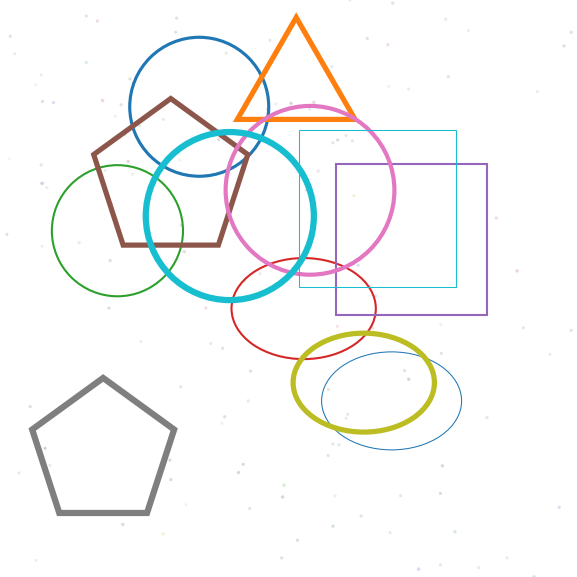[{"shape": "oval", "thickness": 0.5, "radius": 0.61, "center": [0.678, 0.305]}, {"shape": "circle", "thickness": 1.5, "radius": 0.6, "center": [0.345, 0.814]}, {"shape": "triangle", "thickness": 2.5, "radius": 0.59, "center": [0.513, 0.851]}, {"shape": "circle", "thickness": 1, "radius": 0.57, "center": [0.203, 0.6]}, {"shape": "oval", "thickness": 1, "radius": 0.62, "center": [0.526, 0.465]}, {"shape": "square", "thickness": 1, "radius": 0.65, "center": [0.712, 0.585]}, {"shape": "pentagon", "thickness": 2.5, "radius": 0.7, "center": [0.296, 0.688]}, {"shape": "circle", "thickness": 2, "radius": 0.73, "center": [0.537, 0.67]}, {"shape": "pentagon", "thickness": 3, "radius": 0.65, "center": [0.179, 0.215]}, {"shape": "oval", "thickness": 2.5, "radius": 0.61, "center": [0.63, 0.337]}, {"shape": "square", "thickness": 0.5, "radius": 0.68, "center": [0.654, 0.638]}, {"shape": "circle", "thickness": 3, "radius": 0.73, "center": [0.398, 0.625]}]